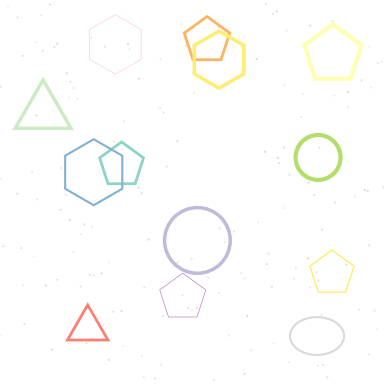[{"shape": "pentagon", "thickness": 2, "radius": 0.3, "center": [0.316, 0.571]}, {"shape": "pentagon", "thickness": 3, "radius": 0.39, "center": [0.865, 0.859]}, {"shape": "circle", "thickness": 2.5, "radius": 0.43, "center": [0.513, 0.375]}, {"shape": "triangle", "thickness": 2, "radius": 0.3, "center": [0.228, 0.147]}, {"shape": "hexagon", "thickness": 1.5, "radius": 0.43, "center": [0.243, 0.553]}, {"shape": "pentagon", "thickness": 2, "radius": 0.31, "center": [0.538, 0.895]}, {"shape": "circle", "thickness": 3, "radius": 0.29, "center": [0.826, 0.591]}, {"shape": "hexagon", "thickness": 0.5, "radius": 0.39, "center": [0.3, 0.885]}, {"shape": "oval", "thickness": 1.5, "radius": 0.35, "center": [0.823, 0.127]}, {"shape": "pentagon", "thickness": 0.5, "radius": 0.31, "center": [0.475, 0.228]}, {"shape": "triangle", "thickness": 2.5, "radius": 0.42, "center": [0.112, 0.709]}, {"shape": "pentagon", "thickness": 1, "radius": 0.3, "center": [0.862, 0.29]}, {"shape": "hexagon", "thickness": 2.5, "radius": 0.37, "center": [0.569, 0.845]}]